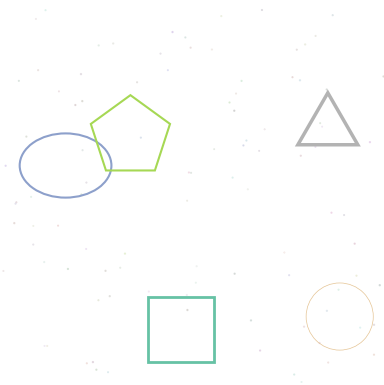[{"shape": "square", "thickness": 2, "radius": 0.43, "center": [0.469, 0.144]}, {"shape": "oval", "thickness": 1.5, "radius": 0.6, "center": [0.17, 0.57]}, {"shape": "pentagon", "thickness": 1.5, "radius": 0.54, "center": [0.339, 0.645]}, {"shape": "circle", "thickness": 0.5, "radius": 0.44, "center": [0.882, 0.178]}, {"shape": "triangle", "thickness": 2.5, "radius": 0.45, "center": [0.851, 0.669]}]